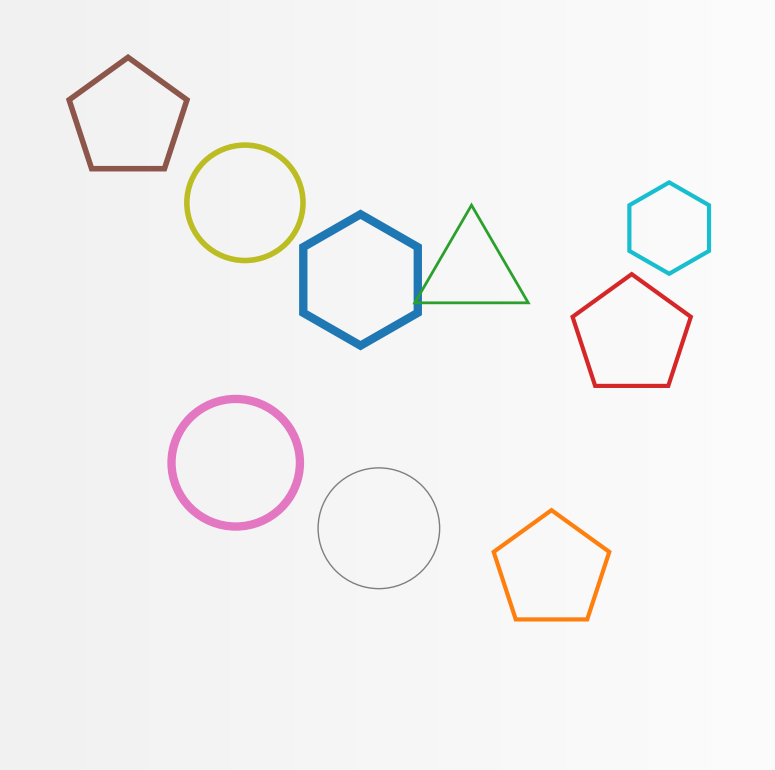[{"shape": "hexagon", "thickness": 3, "radius": 0.43, "center": [0.465, 0.636]}, {"shape": "pentagon", "thickness": 1.5, "radius": 0.39, "center": [0.712, 0.259]}, {"shape": "triangle", "thickness": 1, "radius": 0.42, "center": [0.608, 0.649]}, {"shape": "pentagon", "thickness": 1.5, "radius": 0.4, "center": [0.815, 0.564]}, {"shape": "pentagon", "thickness": 2, "radius": 0.4, "center": [0.165, 0.846]}, {"shape": "circle", "thickness": 3, "radius": 0.41, "center": [0.304, 0.399]}, {"shape": "circle", "thickness": 0.5, "radius": 0.39, "center": [0.489, 0.314]}, {"shape": "circle", "thickness": 2, "radius": 0.37, "center": [0.316, 0.737]}, {"shape": "hexagon", "thickness": 1.5, "radius": 0.3, "center": [0.863, 0.704]}]